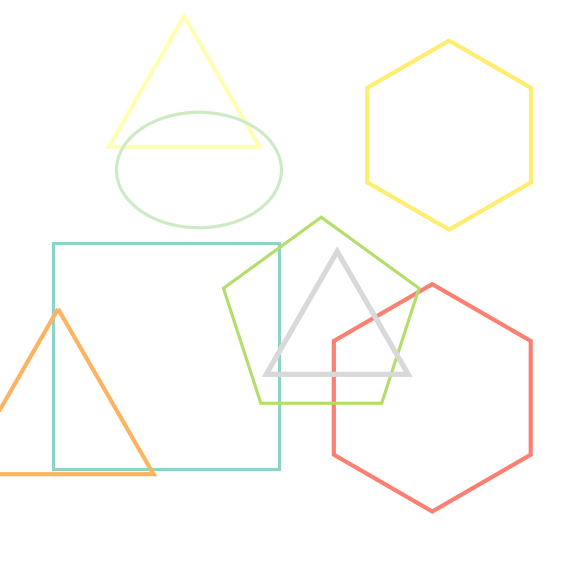[{"shape": "square", "thickness": 1.5, "radius": 0.98, "center": [0.287, 0.383]}, {"shape": "triangle", "thickness": 2, "radius": 0.75, "center": [0.319, 0.82]}, {"shape": "hexagon", "thickness": 2, "radius": 0.98, "center": [0.749, 0.31]}, {"shape": "triangle", "thickness": 2, "radius": 0.95, "center": [0.101, 0.273]}, {"shape": "pentagon", "thickness": 1.5, "radius": 0.89, "center": [0.556, 0.445]}, {"shape": "triangle", "thickness": 2.5, "radius": 0.71, "center": [0.584, 0.422]}, {"shape": "oval", "thickness": 1.5, "radius": 0.71, "center": [0.344, 0.705]}, {"shape": "hexagon", "thickness": 2, "radius": 0.82, "center": [0.778, 0.765]}]